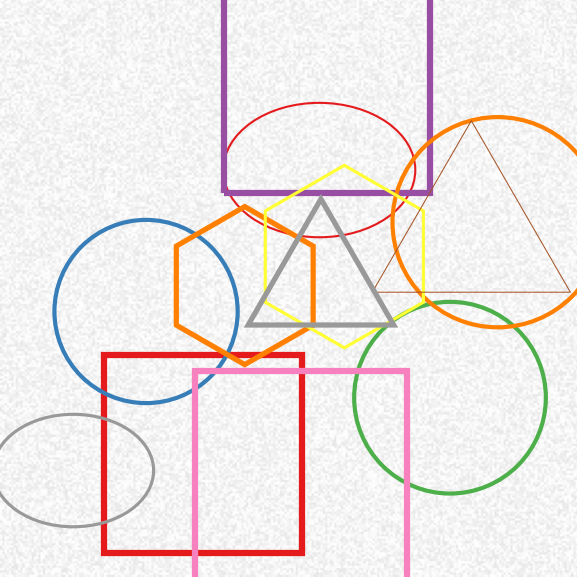[{"shape": "square", "thickness": 3, "radius": 0.86, "center": [0.352, 0.213]}, {"shape": "oval", "thickness": 1, "radius": 0.83, "center": [0.553, 0.705]}, {"shape": "circle", "thickness": 2, "radius": 0.79, "center": [0.253, 0.46]}, {"shape": "circle", "thickness": 2, "radius": 0.83, "center": [0.779, 0.31]}, {"shape": "square", "thickness": 3, "radius": 0.89, "center": [0.566, 0.843]}, {"shape": "hexagon", "thickness": 2.5, "radius": 0.68, "center": [0.424, 0.505]}, {"shape": "circle", "thickness": 2, "radius": 0.91, "center": [0.862, 0.614]}, {"shape": "hexagon", "thickness": 1.5, "radius": 0.79, "center": [0.596, 0.555]}, {"shape": "triangle", "thickness": 0.5, "radius": 0.99, "center": [0.816, 0.592]}, {"shape": "square", "thickness": 3, "radius": 0.92, "center": [0.521, 0.173]}, {"shape": "oval", "thickness": 1.5, "radius": 0.7, "center": [0.127, 0.184]}, {"shape": "triangle", "thickness": 2.5, "radius": 0.73, "center": [0.556, 0.509]}]